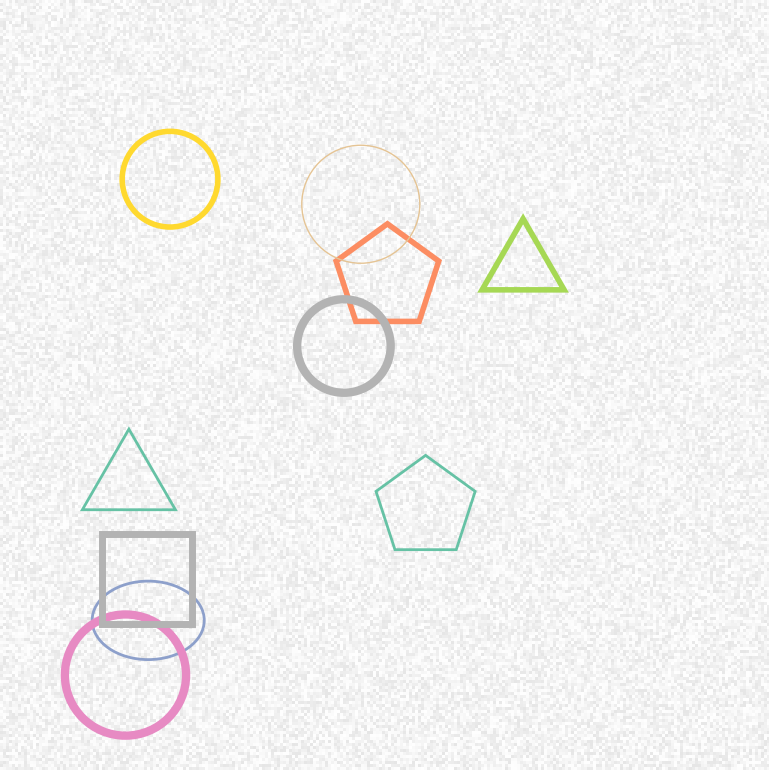[{"shape": "pentagon", "thickness": 1, "radius": 0.34, "center": [0.553, 0.341]}, {"shape": "triangle", "thickness": 1, "radius": 0.35, "center": [0.167, 0.373]}, {"shape": "pentagon", "thickness": 2, "radius": 0.35, "center": [0.503, 0.639]}, {"shape": "oval", "thickness": 1, "radius": 0.36, "center": [0.192, 0.194]}, {"shape": "circle", "thickness": 3, "radius": 0.39, "center": [0.163, 0.123]}, {"shape": "triangle", "thickness": 2, "radius": 0.31, "center": [0.679, 0.654]}, {"shape": "circle", "thickness": 2, "radius": 0.31, "center": [0.221, 0.767]}, {"shape": "circle", "thickness": 0.5, "radius": 0.38, "center": [0.469, 0.735]}, {"shape": "circle", "thickness": 3, "radius": 0.3, "center": [0.447, 0.551]}, {"shape": "square", "thickness": 2.5, "radius": 0.29, "center": [0.19, 0.248]}]